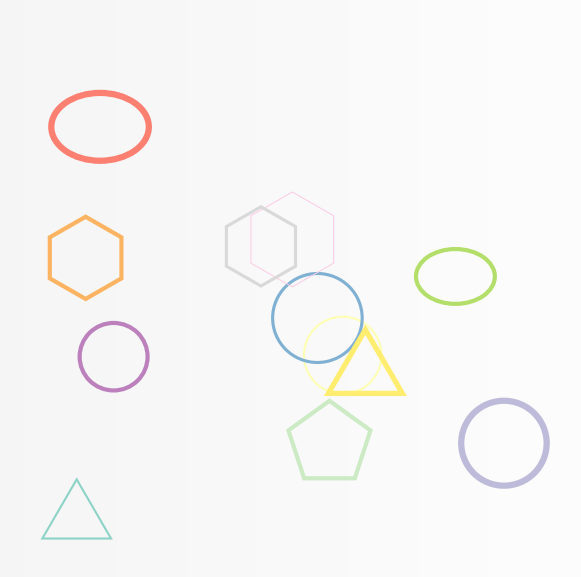[{"shape": "triangle", "thickness": 1, "radius": 0.34, "center": [0.132, 0.101]}, {"shape": "circle", "thickness": 1, "radius": 0.33, "center": [0.59, 0.384]}, {"shape": "circle", "thickness": 3, "radius": 0.37, "center": [0.867, 0.232]}, {"shape": "oval", "thickness": 3, "radius": 0.42, "center": [0.172, 0.78]}, {"shape": "circle", "thickness": 1.5, "radius": 0.39, "center": [0.546, 0.448]}, {"shape": "hexagon", "thickness": 2, "radius": 0.36, "center": [0.147, 0.553]}, {"shape": "oval", "thickness": 2, "radius": 0.34, "center": [0.784, 0.52]}, {"shape": "hexagon", "thickness": 0.5, "radius": 0.41, "center": [0.503, 0.584]}, {"shape": "hexagon", "thickness": 1.5, "radius": 0.34, "center": [0.449, 0.573]}, {"shape": "circle", "thickness": 2, "radius": 0.29, "center": [0.195, 0.381]}, {"shape": "pentagon", "thickness": 2, "radius": 0.37, "center": [0.567, 0.231]}, {"shape": "triangle", "thickness": 2.5, "radius": 0.37, "center": [0.629, 0.355]}]